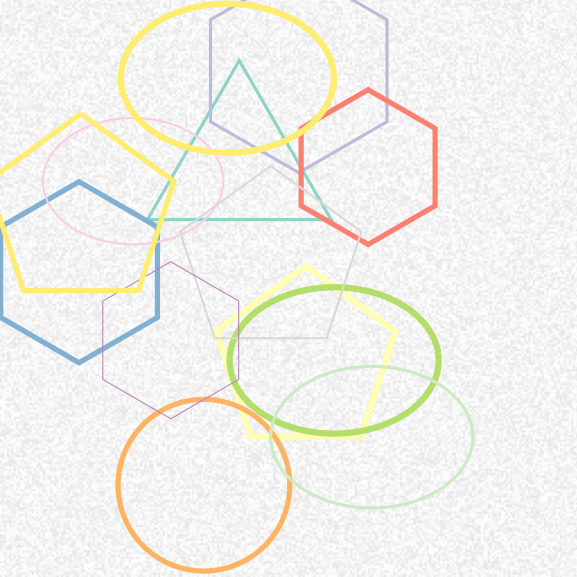[{"shape": "triangle", "thickness": 1.5, "radius": 0.92, "center": [0.414, 0.711]}, {"shape": "pentagon", "thickness": 3, "radius": 0.81, "center": [0.53, 0.375]}, {"shape": "hexagon", "thickness": 1.5, "radius": 0.88, "center": [0.517, 0.877]}, {"shape": "hexagon", "thickness": 2.5, "radius": 0.67, "center": [0.637, 0.71]}, {"shape": "hexagon", "thickness": 2.5, "radius": 0.78, "center": [0.137, 0.528]}, {"shape": "circle", "thickness": 2.5, "radius": 0.74, "center": [0.353, 0.159]}, {"shape": "oval", "thickness": 3, "radius": 0.91, "center": [0.579, 0.375]}, {"shape": "oval", "thickness": 1, "radius": 0.78, "center": [0.23, 0.685]}, {"shape": "pentagon", "thickness": 1, "radius": 0.83, "center": [0.469, 0.547]}, {"shape": "hexagon", "thickness": 0.5, "radius": 0.68, "center": [0.296, 0.41]}, {"shape": "oval", "thickness": 1.5, "radius": 0.88, "center": [0.644, 0.242]}, {"shape": "pentagon", "thickness": 2.5, "radius": 0.85, "center": [0.14, 0.633]}, {"shape": "oval", "thickness": 3, "radius": 0.92, "center": [0.394, 0.864]}]